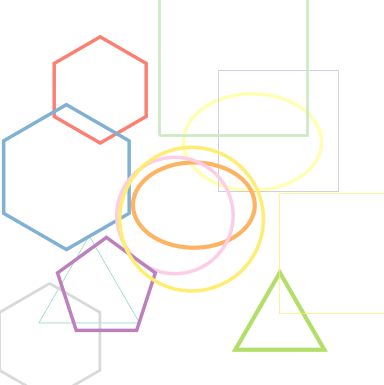[{"shape": "triangle", "thickness": 0.5, "radius": 0.75, "center": [0.232, 0.237]}, {"shape": "oval", "thickness": 2.5, "radius": 0.9, "center": [0.656, 0.631]}, {"shape": "square", "thickness": 0.5, "radius": 0.78, "center": [0.723, 0.661]}, {"shape": "hexagon", "thickness": 2.5, "radius": 0.69, "center": [0.26, 0.766]}, {"shape": "hexagon", "thickness": 2.5, "radius": 0.94, "center": [0.173, 0.54]}, {"shape": "oval", "thickness": 3, "radius": 0.79, "center": [0.504, 0.467]}, {"shape": "triangle", "thickness": 3, "radius": 0.67, "center": [0.727, 0.158]}, {"shape": "circle", "thickness": 2.5, "radius": 0.76, "center": [0.454, 0.44]}, {"shape": "hexagon", "thickness": 2, "radius": 0.75, "center": [0.129, 0.113]}, {"shape": "pentagon", "thickness": 2.5, "radius": 0.67, "center": [0.276, 0.25]}, {"shape": "square", "thickness": 2, "radius": 0.96, "center": [0.605, 0.842]}, {"shape": "square", "thickness": 0.5, "radius": 0.78, "center": [0.88, 0.344]}, {"shape": "circle", "thickness": 2.5, "radius": 0.93, "center": [0.498, 0.431]}]